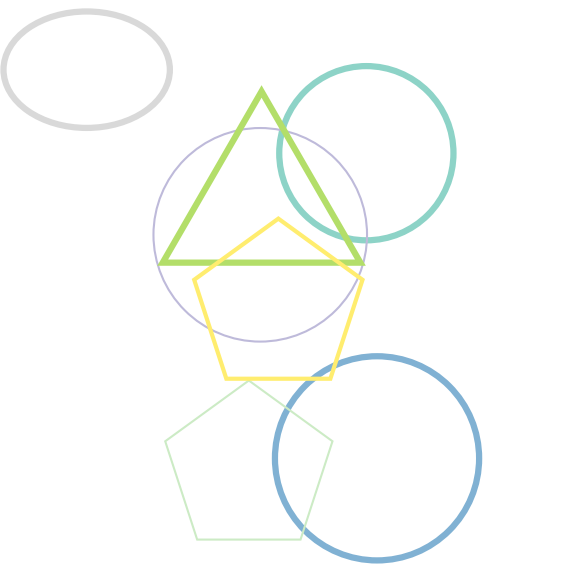[{"shape": "circle", "thickness": 3, "radius": 0.75, "center": [0.634, 0.734]}, {"shape": "circle", "thickness": 1, "radius": 0.92, "center": [0.451, 0.593]}, {"shape": "circle", "thickness": 3, "radius": 0.88, "center": [0.653, 0.205]}, {"shape": "triangle", "thickness": 3, "radius": 0.99, "center": [0.453, 0.643]}, {"shape": "oval", "thickness": 3, "radius": 0.72, "center": [0.15, 0.878]}, {"shape": "pentagon", "thickness": 1, "radius": 0.76, "center": [0.431, 0.188]}, {"shape": "pentagon", "thickness": 2, "radius": 0.77, "center": [0.482, 0.467]}]